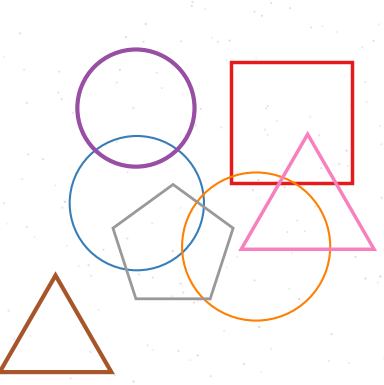[{"shape": "square", "thickness": 2.5, "radius": 0.79, "center": [0.758, 0.683]}, {"shape": "circle", "thickness": 1.5, "radius": 0.87, "center": [0.355, 0.472]}, {"shape": "circle", "thickness": 3, "radius": 0.76, "center": [0.353, 0.719]}, {"shape": "circle", "thickness": 1.5, "radius": 0.96, "center": [0.665, 0.36]}, {"shape": "triangle", "thickness": 3, "radius": 0.84, "center": [0.144, 0.117]}, {"shape": "triangle", "thickness": 2.5, "radius": 1.0, "center": [0.799, 0.452]}, {"shape": "pentagon", "thickness": 2, "radius": 0.82, "center": [0.45, 0.357]}]